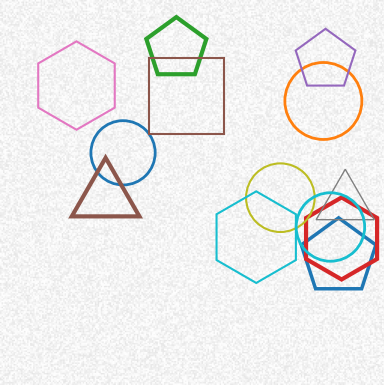[{"shape": "pentagon", "thickness": 2.5, "radius": 0.51, "center": [0.879, 0.332]}, {"shape": "circle", "thickness": 2, "radius": 0.42, "center": [0.32, 0.603]}, {"shape": "circle", "thickness": 2, "radius": 0.5, "center": [0.84, 0.738]}, {"shape": "pentagon", "thickness": 3, "radius": 0.41, "center": [0.458, 0.874]}, {"shape": "hexagon", "thickness": 3, "radius": 0.53, "center": [0.887, 0.381]}, {"shape": "pentagon", "thickness": 1.5, "radius": 0.41, "center": [0.846, 0.844]}, {"shape": "triangle", "thickness": 3, "radius": 0.51, "center": [0.274, 0.489]}, {"shape": "square", "thickness": 1.5, "radius": 0.49, "center": [0.485, 0.751]}, {"shape": "hexagon", "thickness": 1.5, "radius": 0.57, "center": [0.199, 0.778]}, {"shape": "triangle", "thickness": 1, "radius": 0.44, "center": [0.897, 0.473]}, {"shape": "circle", "thickness": 1.5, "radius": 0.45, "center": [0.728, 0.487]}, {"shape": "hexagon", "thickness": 1.5, "radius": 0.59, "center": [0.666, 0.384]}, {"shape": "circle", "thickness": 2, "radius": 0.44, "center": [0.858, 0.41]}]